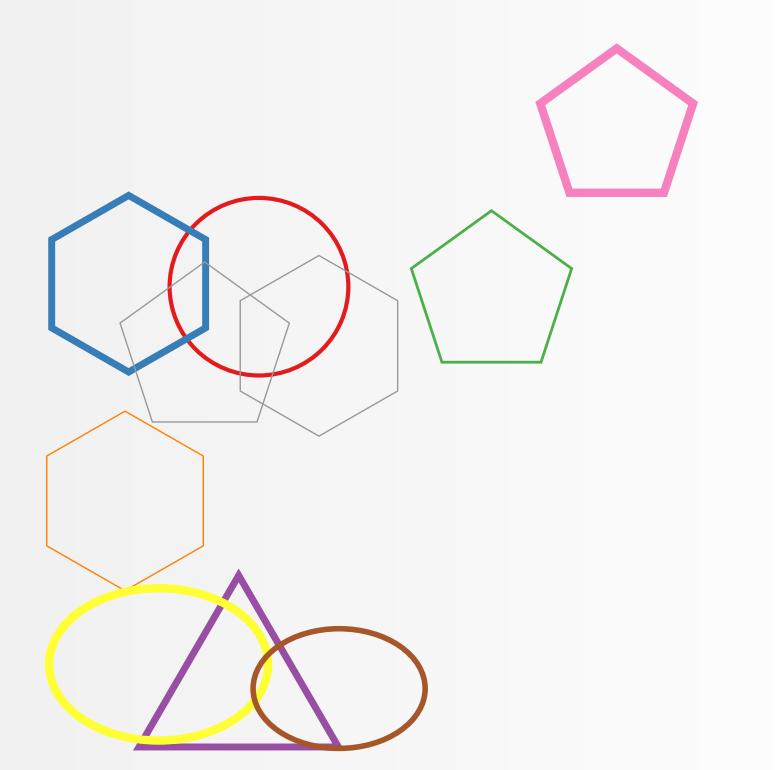[{"shape": "circle", "thickness": 1.5, "radius": 0.58, "center": [0.334, 0.628]}, {"shape": "hexagon", "thickness": 2.5, "radius": 0.57, "center": [0.166, 0.632]}, {"shape": "pentagon", "thickness": 1, "radius": 0.54, "center": [0.634, 0.618]}, {"shape": "triangle", "thickness": 2.5, "radius": 0.74, "center": [0.308, 0.104]}, {"shape": "hexagon", "thickness": 0.5, "radius": 0.58, "center": [0.161, 0.349]}, {"shape": "oval", "thickness": 3, "radius": 0.71, "center": [0.205, 0.137]}, {"shape": "oval", "thickness": 2, "radius": 0.56, "center": [0.438, 0.106]}, {"shape": "pentagon", "thickness": 3, "radius": 0.52, "center": [0.796, 0.833]}, {"shape": "pentagon", "thickness": 0.5, "radius": 0.57, "center": [0.264, 0.545]}, {"shape": "hexagon", "thickness": 0.5, "radius": 0.59, "center": [0.412, 0.551]}]